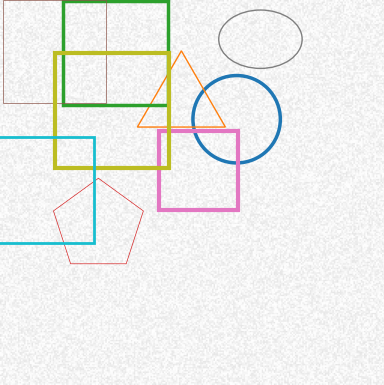[{"shape": "circle", "thickness": 2.5, "radius": 0.57, "center": [0.615, 0.69]}, {"shape": "triangle", "thickness": 1, "radius": 0.66, "center": [0.471, 0.736]}, {"shape": "square", "thickness": 2.5, "radius": 0.68, "center": [0.299, 0.863]}, {"shape": "pentagon", "thickness": 0.5, "radius": 0.61, "center": [0.256, 0.414]}, {"shape": "square", "thickness": 0.5, "radius": 0.67, "center": [0.142, 0.867]}, {"shape": "square", "thickness": 3, "radius": 0.51, "center": [0.515, 0.557]}, {"shape": "oval", "thickness": 1, "radius": 0.54, "center": [0.676, 0.898]}, {"shape": "square", "thickness": 3, "radius": 0.74, "center": [0.291, 0.713]}, {"shape": "square", "thickness": 2, "radius": 0.69, "center": [0.105, 0.505]}]